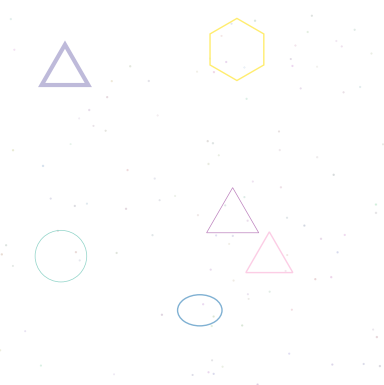[{"shape": "circle", "thickness": 0.5, "radius": 0.34, "center": [0.158, 0.335]}, {"shape": "triangle", "thickness": 3, "radius": 0.35, "center": [0.169, 0.814]}, {"shape": "oval", "thickness": 1, "radius": 0.29, "center": [0.519, 0.194]}, {"shape": "triangle", "thickness": 1, "radius": 0.35, "center": [0.7, 0.327]}, {"shape": "triangle", "thickness": 0.5, "radius": 0.39, "center": [0.604, 0.434]}, {"shape": "hexagon", "thickness": 1, "radius": 0.4, "center": [0.615, 0.872]}]